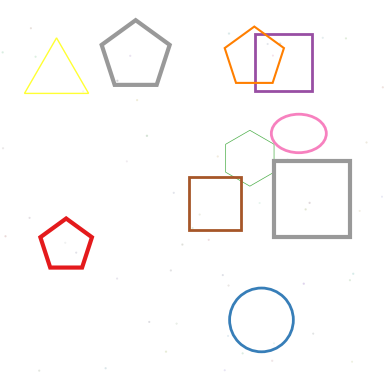[{"shape": "pentagon", "thickness": 3, "radius": 0.35, "center": [0.172, 0.362]}, {"shape": "circle", "thickness": 2, "radius": 0.41, "center": [0.679, 0.169]}, {"shape": "hexagon", "thickness": 0.5, "radius": 0.36, "center": [0.649, 0.589]}, {"shape": "square", "thickness": 2, "radius": 0.37, "center": [0.737, 0.837]}, {"shape": "pentagon", "thickness": 1.5, "radius": 0.4, "center": [0.661, 0.85]}, {"shape": "triangle", "thickness": 1, "radius": 0.48, "center": [0.147, 0.805]}, {"shape": "square", "thickness": 2, "radius": 0.34, "center": [0.558, 0.472]}, {"shape": "oval", "thickness": 2, "radius": 0.36, "center": [0.776, 0.653]}, {"shape": "square", "thickness": 3, "radius": 0.49, "center": [0.81, 0.484]}, {"shape": "pentagon", "thickness": 3, "radius": 0.46, "center": [0.352, 0.855]}]